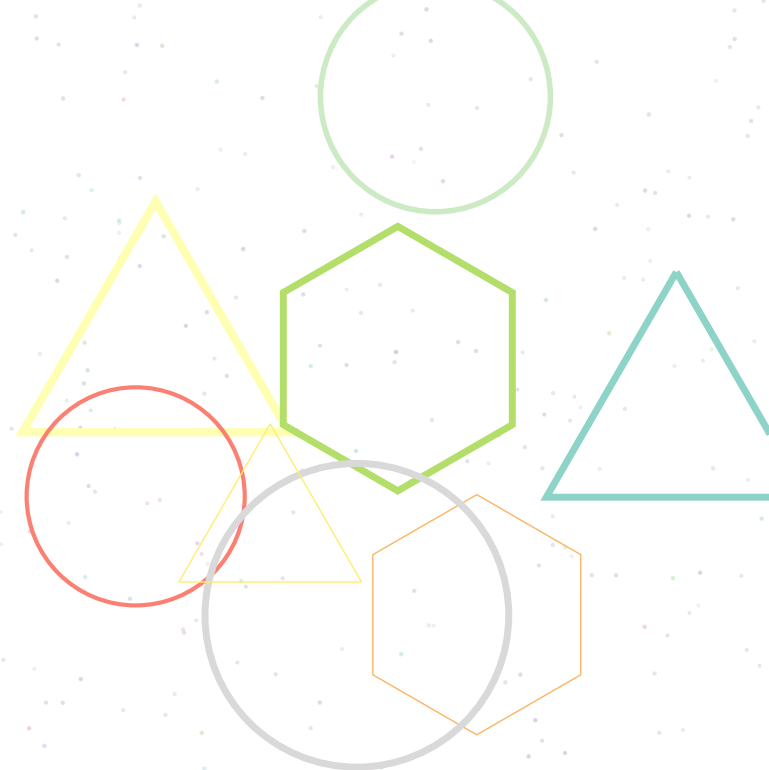[{"shape": "triangle", "thickness": 2.5, "radius": 0.97, "center": [0.878, 0.452]}, {"shape": "triangle", "thickness": 3, "radius": 1.0, "center": [0.202, 0.539]}, {"shape": "circle", "thickness": 1.5, "radius": 0.71, "center": [0.176, 0.355]}, {"shape": "hexagon", "thickness": 0.5, "radius": 0.78, "center": [0.619, 0.202]}, {"shape": "hexagon", "thickness": 2.5, "radius": 0.86, "center": [0.517, 0.534]}, {"shape": "circle", "thickness": 2.5, "radius": 0.99, "center": [0.463, 0.201]}, {"shape": "circle", "thickness": 2, "radius": 0.75, "center": [0.565, 0.874]}, {"shape": "triangle", "thickness": 0.5, "radius": 0.68, "center": [0.351, 0.313]}]